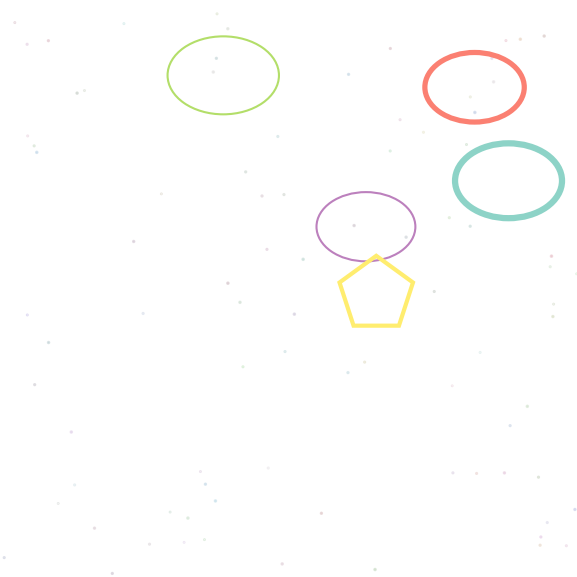[{"shape": "oval", "thickness": 3, "radius": 0.46, "center": [0.881, 0.686]}, {"shape": "oval", "thickness": 2.5, "radius": 0.43, "center": [0.822, 0.848]}, {"shape": "oval", "thickness": 1, "radius": 0.48, "center": [0.387, 0.869]}, {"shape": "oval", "thickness": 1, "radius": 0.43, "center": [0.634, 0.607]}, {"shape": "pentagon", "thickness": 2, "radius": 0.33, "center": [0.652, 0.489]}]